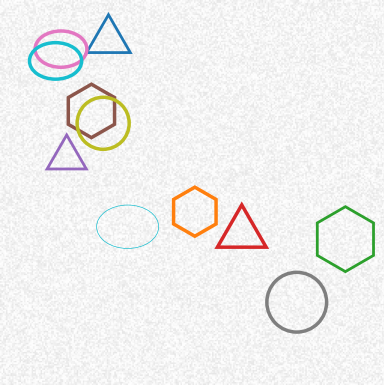[{"shape": "triangle", "thickness": 2, "radius": 0.33, "center": [0.282, 0.896]}, {"shape": "hexagon", "thickness": 2.5, "radius": 0.32, "center": [0.506, 0.45]}, {"shape": "hexagon", "thickness": 2, "radius": 0.42, "center": [0.897, 0.379]}, {"shape": "triangle", "thickness": 2.5, "radius": 0.37, "center": [0.628, 0.395]}, {"shape": "triangle", "thickness": 2, "radius": 0.29, "center": [0.173, 0.591]}, {"shape": "hexagon", "thickness": 2.5, "radius": 0.35, "center": [0.237, 0.712]}, {"shape": "oval", "thickness": 2.5, "radius": 0.34, "center": [0.158, 0.872]}, {"shape": "circle", "thickness": 2.5, "radius": 0.39, "center": [0.771, 0.215]}, {"shape": "circle", "thickness": 2.5, "radius": 0.34, "center": [0.268, 0.68]}, {"shape": "oval", "thickness": 0.5, "radius": 0.4, "center": [0.332, 0.411]}, {"shape": "oval", "thickness": 2.5, "radius": 0.34, "center": [0.144, 0.842]}]